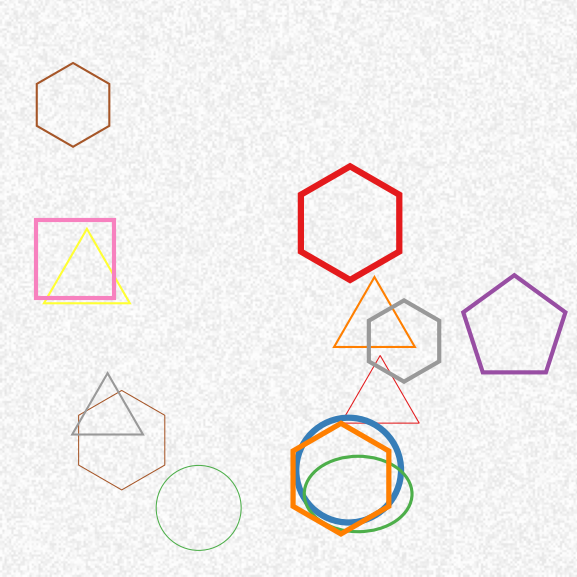[{"shape": "hexagon", "thickness": 3, "radius": 0.49, "center": [0.606, 0.613]}, {"shape": "triangle", "thickness": 0.5, "radius": 0.39, "center": [0.658, 0.306]}, {"shape": "circle", "thickness": 3, "radius": 0.45, "center": [0.604, 0.185]}, {"shape": "oval", "thickness": 1.5, "radius": 0.47, "center": [0.62, 0.144]}, {"shape": "circle", "thickness": 0.5, "radius": 0.37, "center": [0.344, 0.12]}, {"shape": "pentagon", "thickness": 2, "radius": 0.47, "center": [0.891, 0.43]}, {"shape": "triangle", "thickness": 1, "radius": 0.4, "center": [0.648, 0.439]}, {"shape": "hexagon", "thickness": 2.5, "radius": 0.48, "center": [0.59, 0.17]}, {"shape": "triangle", "thickness": 1, "radius": 0.43, "center": [0.15, 0.517]}, {"shape": "hexagon", "thickness": 0.5, "radius": 0.43, "center": [0.211, 0.237]}, {"shape": "hexagon", "thickness": 1, "radius": 0.36, "center": [0.126, 0.818]}, {"shape": "square", "thickness": 2, "radius": 0.34, "center": [0.13, 0.55]}, {"shape": "triangle", "thickness": 1, "radius": 0.35, "center": [0.186, 0.282]}, {"shape": "hexagon", "thickness": 2, "radius": 0.35, "center": [0.7, 0.409]}]